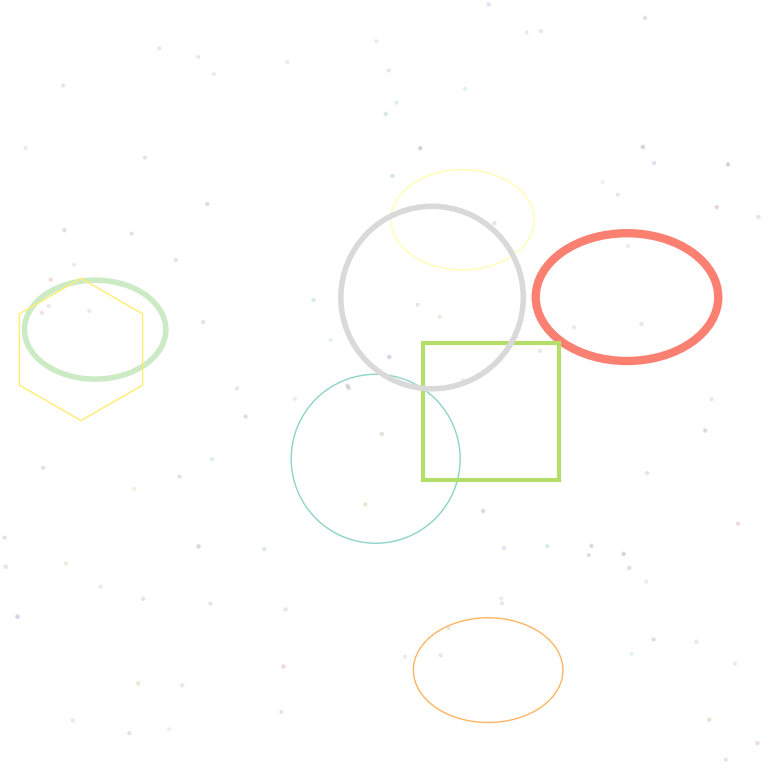[{"shape": "circle", "thickness": 0.5, "radius": 0.55, "center": [0.488, 0.404]}, {"shape": "oval", "thickness": 0.5, "radius": 0.46, "center": [0.601, 0.715]}, {"shape": "oval", "thickness": 3, "radius": 0.59, "center": [0.814, 0.614]}, {"shape": "oval", "thickness": 0.5, "radius": 0.49, "center": [0.634, 0.13]}, {"shape": "square", "thickness": 1.5, "radius": 0.44, "center": [0.638, 0.465]}, {"shape": "circle", "thickness": 2, "radius": 0.59, "center": [0.561, 0.614]}, {"shape": "oval", "thickness": 2, "radius": 0.46, "center": [0.124, 0.572]}, {"shape": "hexagon", "thickness": 0.5, "radius": 0.46, "center": [0.105, 0.546]}]